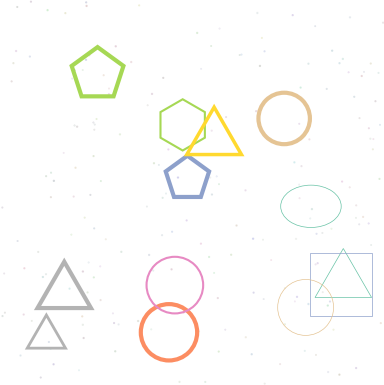[{"shape": "oval", "thickness": 0.5, "radius": 0.39, "center": [0.808, 0.464]}, {"shape": "triangle", "thickness": 0.5, "radius": 0.42, "center": [0.892, 0.27]}, {"shape": "circle", "thickness": 3, "radius": 0.37, "center": [0.439, 0.137]}, {"shape": "pentagon", "thickness": 3, "radius": 0.3, "center": [0.487, 0.536]}, {"shape": "square", "thickness": 0.5, "radius": 0.41, "center": [0.886, 0.261]}, {"shape": "circle", "thickness": 1.5, "radius": 0.37, "center": [0.454, 0.259]}, {"shape": "hexagon", "thickness": 1.5, "radius": 0.33, "center": [0.474, 0.676]}, {"shape": "pentagon", "thickness": 3, "radius": 0.35, "center": [0.253, 0.807]}, {"shape": "triangle", "thickness": 2.5, "radius": 0.41, "center": [0.556, 0.64]}, {"shape": "circle", "thickness": 3, "radius": 0.33, "center": [0.738, 0.692]}, {"shape": "circle", "thickness": 0.5, "radius": 0.36, "center": [0.794, 0.202]}, {"shape": "triangle", "thickness": 2, "radius": 0.29, "center": [0.12, 0.124]}, {"shape": "triangle", "thickness": 3, "radius": 0.4, "center": [0.167, 0.24]}]